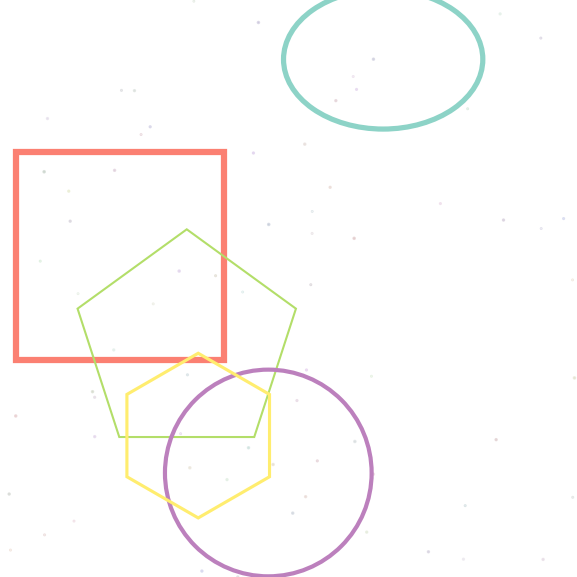[{"shape": "oval", "thickness": 2.5, "radius": 0.86, "center": [0.663, 0.896]}, {"shape": "square", "thickness": 3, "radius": 0.9, "center": [0.208, 0.556]}, {"shape": "pentagon", "thickness": 1, "radius": 0.99, "center": [0.323, 0.403]}, {"shape": "circle", "thickness": 2, "radius": 0.89, "center": [0.465, 0.18]}, {"shape": "hexagon", "thickness": 1.5, "radius": 0.71, "center": [0.343, 0.245]}]